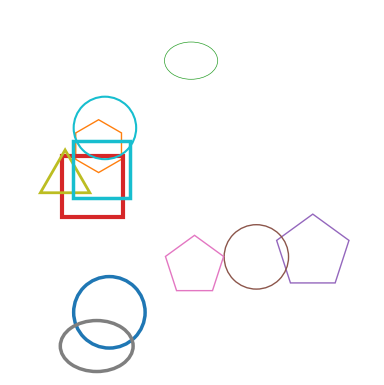[{"shape": "circle", "thickness": 2.5, "radius": 0.46, "center": [0.284, 0.189]}, {"shape": "hexagon", "thickness": 1, "radius": 0.34, "center": [0.256, 0.62]}, {"shape": "oval", "thickness": 0.5, "radius": 0.35, "center": [0.496, 0.842]}, {"shape": "square", "thickness": 3, "radius": 0.4, "center": [0.239, 0.516]}, {"shape": "pentagon", "thickness": 1, "radius": 0.49, "center": [0.812, 0.345]}, {"shape": "circle", "thickness": 1, "radius": 0.42, "center": [0.666, 0.333]}, {"shape": "pentagon", "thickness": 1, "radius": 0.4, "center": [0.505, 0.309]}, {"shape": "oval", "thickness": 2.5, "radius": 0.47, "center": [0.251, 0.101]}, {"shape": "triangle", "thickness": 2, "radius": 0.37, "center": [0.169, 0.536]}, {"shape": "circle", "thickness": 1.5, "radius": 0.41, "center": [0.273, 0.668]}, {"shape": "square", "thickness": 2.5, "radius": 0.37, "center": [0.264, 0.559]}]